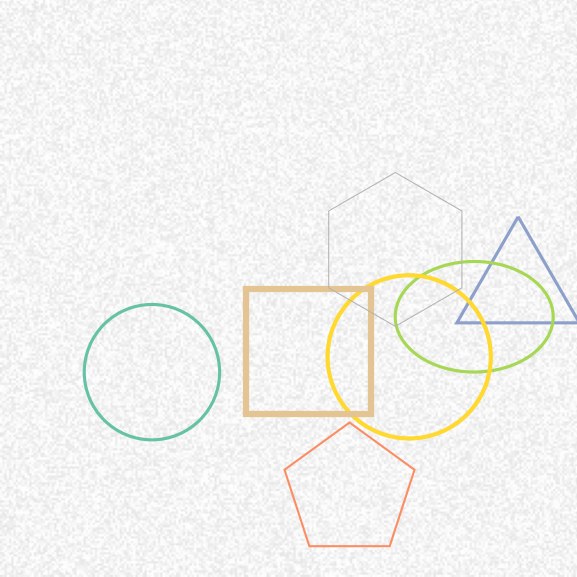[{"shape": "circle", "thickness": 1.5, "radius": 0.59, "center": [0.263, 0.355]}, {"shape": "pentagon", "thickness": 1, "radius": 0.59, "center": [0.605, 0.149]}, {"shape": "triangle", "thickness": 1.5, "radius": 0.61, "center": [0.897, 0.501]}, {"shape": "oval", "thickness": 1.5, "radius": 0.68, "center": [0.821, 0.451]}, {"shape": "circle", "thickness": 2, "radius": 0.71, "center": [0.709, 0.381]}, {"shape": "square", "thickness": 3, "radius": 0.54, "center": [0.534, 0.39]}, {"shape": "hexagon", "thickness": 0.5, "radius": 0.67, "center": [0.685, 0.567]}]